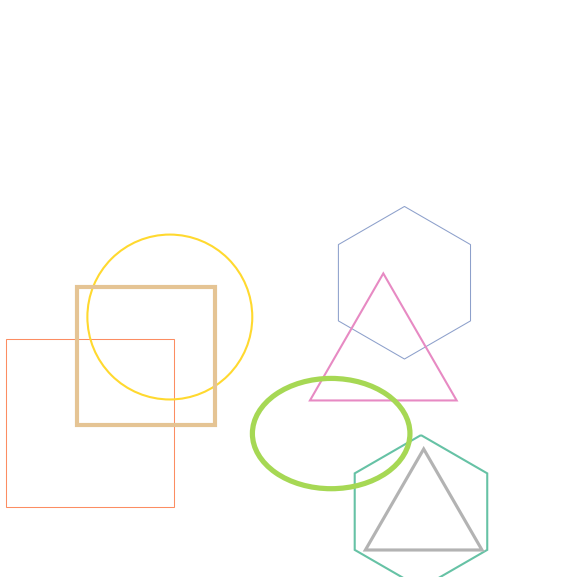[{"shape": "hexagon", "thickness": 1, "radius": 0.66, "center": [0.729, 0.113]}, {"shape": "square", "thickness": 0.5, "radius": 0.72, "center": [0.156, 0.267]}, {"shape": "hexagon", "thickness": 0.5, "radius": 0.66, "center": [0.7, 0.51]}, {"shape": "triangle", "thickness": 1, "radius": 0.73, "center": [0.664, 0.379]}, {"shape": "oval", "thickness": 2.5, "radius": 0.68, "center": [0.573, 0.248]}, {"shape": "circle", "thickness": 1, "radius": 0.71, "center": [0.294, 0.45]}, {"shape": "square", "thickness": 2, "radius": 0.6, "center": [0.253, 0.382]}, {"shape": "triangle", "thickness": 1.5, "radius": 0.58, "center": [0.734, 0.105]}]